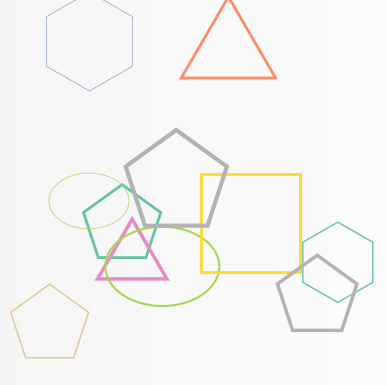[{"shape": "pentagon", "thickness": 2, "radius": 0.52, "center": [0.315, 0.416]}, {"shape": "hexagon", "thickness": 1, "radius": 0.52, "center": [0.872, 0.319]}, {"shape": "triangle", "thickness": 2, "radius": 0.7, "center": [0.59, 0.868]}, {"shape": "hexagon", "thickness": 0.5, "radius": 0.64, "center": [0.231, 0.892]}, {"shape": "triangle", "thickness": 2.5, "radius": 0.52, "center": [0.341, 0.327]}, {"shape": "oval", "thickness": 1.5, "radius": 0.74, "center": [0.419, 0.308]}, {"shape": "oval", "thickness": 0.5, "radius": 0.52, "center": [0.23, 0.478]}, {"shape": "square", "thickness": 2, "radius": 0.64, "center": [0.646, 0.421]}, {"shape": "pentagon", "thickness": 1, "radius": 0.53, "center": [0.128, 0.156]}, {"shape": "pentagon", "thickness": 2.5, "radius": 0.54, "center": [0.819, 0.229]}, {"shape": "pentagon", "thickness": 3, "radius": 0.69, "center": [0.455, 0.525]}]